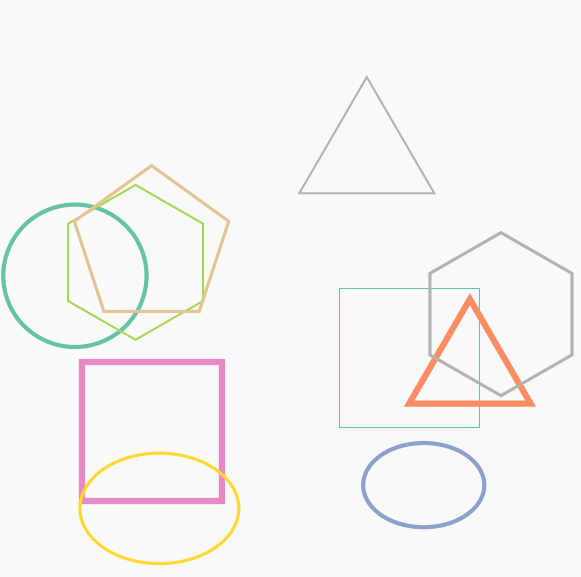[{"shape": "square", "thickness": 0.5, "radius": 0.6, "center": [0.704, 0.38]}, {"shape": "circle", "thickness": 2, "radius": 0.62, "center": [0.129, 0.522]}, {"shape": "triangle", "thickness": 3, "radius": 0.6, "center": [0.808, 0.361]}, {"shape": "oval", "thickness": 2, "radius": 0.52, "center": [0.729, 0.159]}, {"shape": "square", "thickness": 3, "radius": 0.6, "center": [0.261, 0.252]}, {"shape": "hexagon", "thickness": 1, "radius": 0.67, "center": [0.233, 0.545]}, {"shape": "oval", "thickness": 1.5, "radius": 0.68, "center": [0.274, 0.119]}, {"shape": "pentagon", "thickness": 1.5, "radius": 0.7, "center": [0.261, 0.573]}, {"shape": "hexagon", "thickness": 1.5, "radius": 0.71, "center": [0.862, 0.455]}, {"shape": "triangle", "thickness": 1, "radius": 0.67, "center": [0.631, 0.731]}]